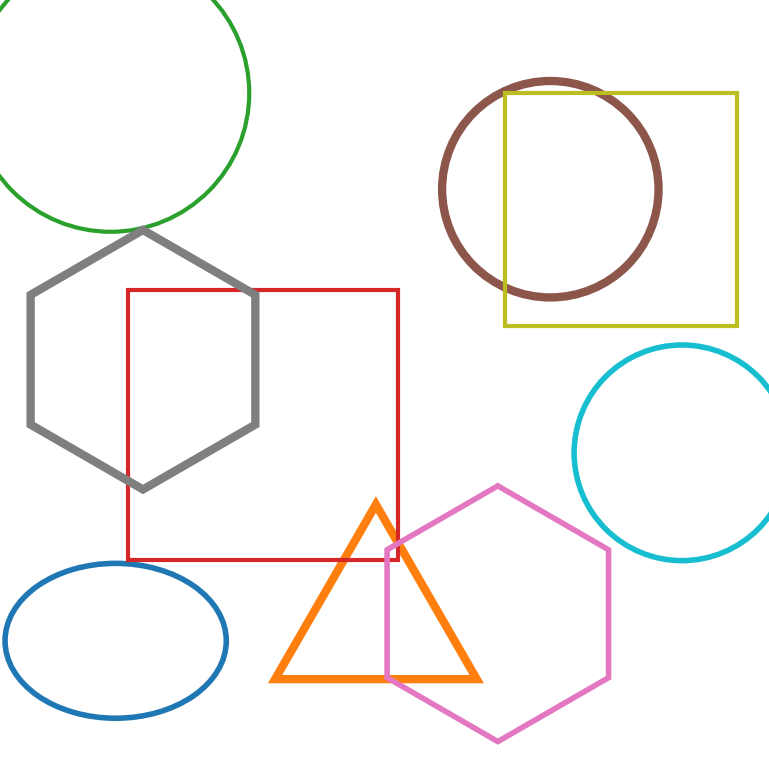[{"shape": "oval", "thickness": 2, "radius": 0.72, "center": [0.15, 0.168]}, {"shape": "triangle", "thickness": 3, "radius": 0.76, "center": [0.488, 0.194]}, {"shape": "circle", "thickness": 1.5, "radius": 0.9, "center": [0.144, 0.879]}, {"shape": "square", "thickness": 1.5, "radius": 0.88, "center": [0.341, 0.448]}, {"shape": "circle", "thickness": 3, "radius": 0.7, "center": [0.715, 0.754]}, {"shape": "hexagon", "thickness": 2, "radius": 0.83, "center": [0.647, 0.203]}, {"shape": "hexagon", "thickness": 3, "radius": 0.84, "center": [0.186, 0.533]}, {"shape": "square", "thickness": 1.5, "radius": 0.76, "center": [0.806, 0.728]}, {"shape": "circle", "thickness": 2, "radius": 0.7, "center": [0.886, 0.412]}]